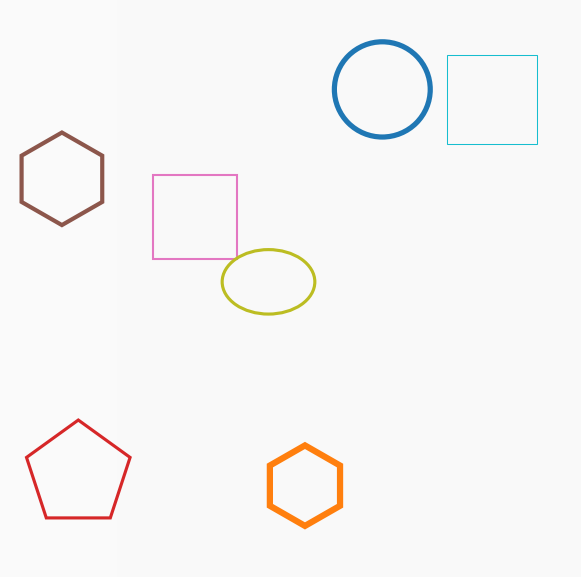[{"shape": "circle", "thickness": 2.5, "radius": 0.41, "center": [0.658, 0.844]}, {"shape": "hexagon", "thickness": 3, "radius": 0.35, "center": [0.525, 0.158]}, {"shape": "pentagon", "thickness": 1.5, "radius": 0.47, "center": [0.135, 0.178]}, {"shape": "hexagon", "thickness": 2, "radius": 0.4, "center": [0.107, 0.69]}, {"shape": "square", "thickness": 1, "radius": 0.36, "center": [0.335, 0.623]}, {"shape": "oval", "thickness": 1.5, "radius": 0.4, "center": [0.462, 0.511]}, {"shape": "square", "thickness": 0.5, "radius": 0.39, "center": [0.846, 0.827]}]